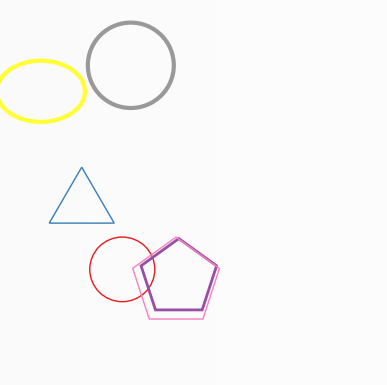[{"shape": "circle", "thickness": 1, "radius": 0.42, "center": [0.316, 0.3]}, {"shape": "triangle", "thickness": 1, "radius": 0.48, "center": [0.211, 0.469]}, {"shape": "pentagon", "thickness": 2, "radius": 0.51, "center": [0.461, 0.278]}, {"shape": "oval", "thickness": 3, "radius": 0.57, "center": [0.105, 0.763]}, {"shape": "pentagon", "thickness": 1, "radius": 0.59, "center": [0.454, 0.267]}, {"shape": "circle", "thickness": 3, "radius": 0.55, "center": [0.338, 0.83]}]